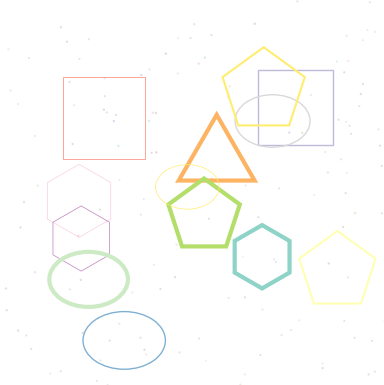[{"shape": "hexagon", "thickness": 3, "radius": 0.41, "center": [0.681, 0.333]}, {"shape": "pentagon", "thickness": 1.5, "radius": 0.52, "center": [0.876, 0.296]}, {"shape": "square", "thickness": 1, "radius": 0.49, "center": [0.767, 0.72]}, {"shape": "square", "thickness": 0.5, "radius": 0.53, "center": [0.27, 0.694]}, {"shape": "oval", "thickness": 1, "radius": 0.53, "center": [0.323, 0.116]}, {"shape": "triangle", "thickness": 3, "radius": 0.57, "center": [0.563, 0.588]}, {"shape": "pentagon", "thickness": 3, "radius": 0.49, "center": [0.53, 0.439]}, {"shape": "hexagon", "thickness": 0.5, "radius": 0.47, "center": [0.205, 0.478]}, {"shape": "oval", "thickness": 1, "radius": 0.49, "center": [0.708, 0.686]}, {"shape": "hexagon", "thickness": 0.5, "radius": 0.42, "center": [0.211, 0.38]}, {"shape": "oval", "thickness": 3, "radius": 0.51, "center": [0.23, 0.274]}, {"shape": "oval", "thickness": 0.5, "radius": 0.41, "center": [0.487, 0.515]}, {"shape": "pentagon", "thickness": 1.5, "radius": 0.56, "center": [0.685, 0.765]}]